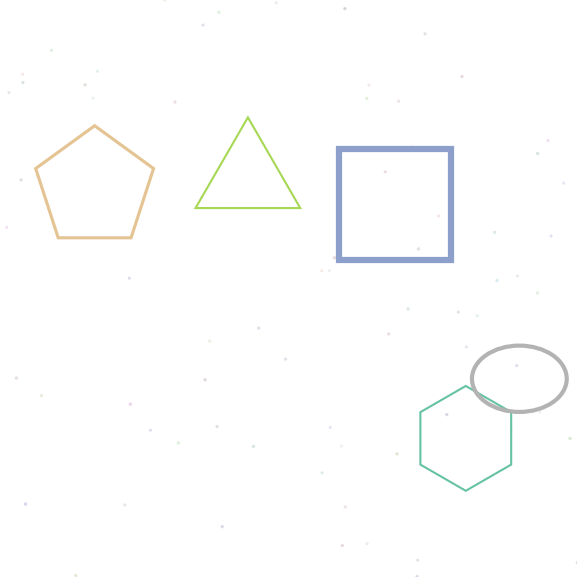[{"shape": "hexagon", "thickness": 1, "radius": 0.45, "center": [0.807, 0.24]}, {"shape": "square", "thickness": 3, "radius": 0.48, "center": [0.684, 0.645]}, {"shape": "triangle", "thickness": 1, "radius": 0.52, "center": [0.429, 0.691]}, {"shape": "pentagon", "thickness": 1.5, "radius": 0.54, "center": [0.164, 0.674]}, {"shape": "oval", "thickness": 2, "radius": 0.41, "center": [0.899, 0.343]}]